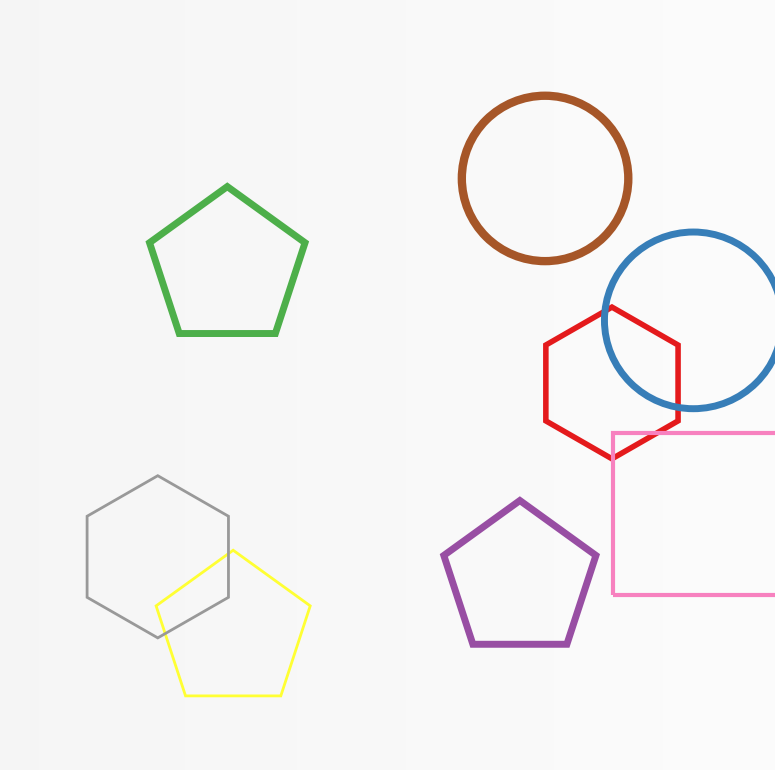[{"shape": "hexagon", "thickness": 2, "radius": 0.49, "center": [0.79, 0.503]}, {"shape": "circle", "thickness": 2.5, "radius": 0.57, "center": [0.895, 0.584]}, {"shape": "pentagon", "thickness": 2.5, "radius": 0.53, "center": [0.293, 0.652]}, {"shape": "pentagon", "thickness": 2.5, "radius": 0.52, "center": [0.671, 0.247]}, {"shape": "pentagon", "thickness": 1, "radius": 0.52, "center": [0.301, 0.181]}, {"shape": "circle", "thickness": 3, "radius": 0.54, "center": [0.703, 0.768]}, {"shape": "square", "thickness": 1.5, "radius": 0.53, "center": [0.897, 0.332]}, {"shape": "hexagon", "thickness": 1, "radius": 0.53, "center": [0.204, 0.277]}]